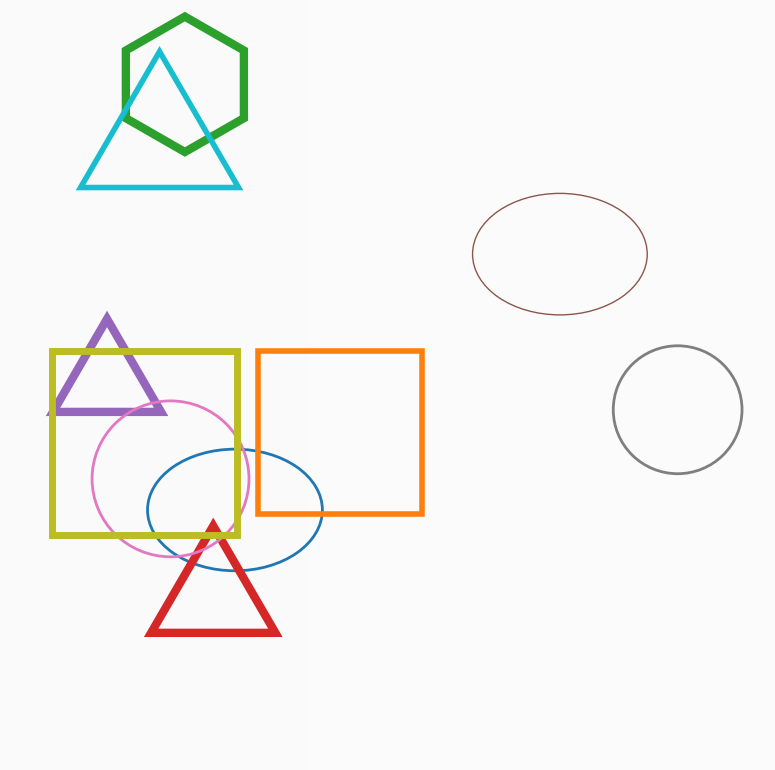[{"shape": "oval", "thickness": 1, "radius": 0.56, "center": [0.303, 0.338]}, {"shape": "square", "thickness": 2, "radius": 0.53, "center": [0.439, 0.439]}, {"shape": "hexagon", "thickness": 3, "radius": 0.44, "center": [0.239, 0.891]}, {"shape": "triangle", "thickness": 3, "radius": 0.46, "center": [0.275, 0.224]}, {"shape": "triangle", "thickness": 3, "radius": 0.4, "center": [0.138, 0.505]}, {"shape": "oval", "thickness": 0.5, "radius": 0.56, "center": [0.722, 0.67]}, {"shape": "circle", "thickness": 1, "radius": 0.51, "center": [0.22, 0.378]}, {"shape": "circle", "thickness": 1, "radius": 0.42, "center": [0.874, 0.468]}, {"shape": "square", "thickness": 2.5, "radius": 0.6, "center": [0.187, 0.425]}, {"shape": "triangle", "thickness": 2, "radius": 0.59, "center": [0.206, 0.815]}]